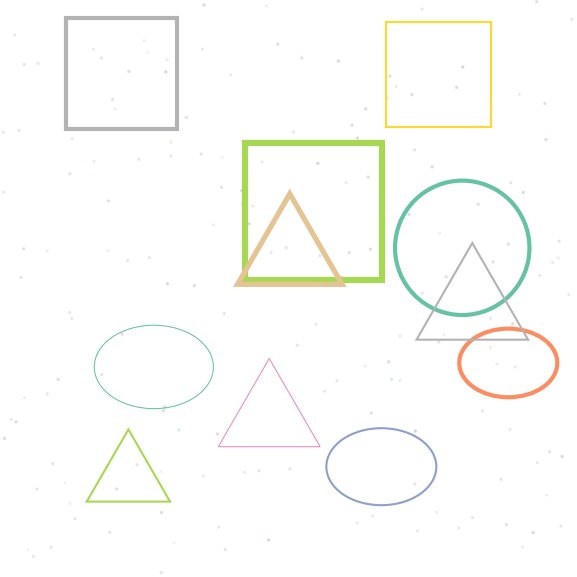[{"shape": "oval", "thickness": 0.5, "radius": 0.52, "center": [0.266, 0.364]}, {"shape": "circle", "thickness": 2, "radius": 0.58, "center": [0.8, 0.57]}, {"shape": "oval", "thickness": 2, "radius": 0.42, "center": [0.88, 0.371]}, {"shape": "oval", "thickness": 1, "radius": 0.48, "center": [0.66, 0.191]}, {"shape": "triangle", "thickness": 0.5, "radius": 0.51, "center": [0.466, 0.277]}, {"shape": "square", "thickness": 3, "radius": 0.59, "center": [0.543, 0.632]}, {"shape": "triangle", "thickness": 1, "radius": 0.42, "center": [0.222, 0.172]}, {"shape": "square", "thickness": 1, "radius": 0.45, "center": [0.76, 0.87]}, {"shape": "triangle", "thickness": 2.5, "radius": 0.52, "center": [0.502, 0.559]}, {"shape": "square", "thickness": 2, "radius": 0.48, "center": [0.21, 0.872]}, {"shape": "triangle", "thickness": 1, "radius": 0.56, "center": [0.818, 0.467]}]